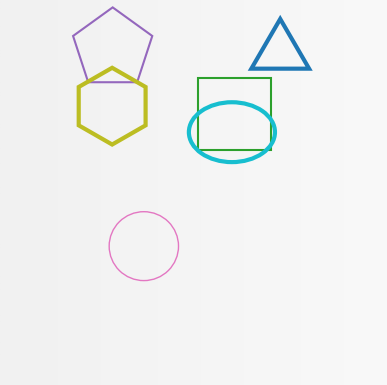[{"shape": "triangle", "thickness": 3, "radius": 0.43, "center": [0.723, 0.865]}, {"shape": "square", "thickness": 1.5, "radius": 0.47, "center": [0.605, 0.704]}, {"shape": "pentagon", "thickness": 1.5, "radius": 0.54, "center": [0.291, 0.873]}, {"shape": "circle", "thickness": 1, "radius": 0.45, "center": [0.371, 0.361]}, {"shape": "hexagon", "thickness": 3, "radius": 0.5, "center": [0.289, 0.724]}, {"shape": "oval", "thickness": 3, "radius": 0.56, "center": [0.599, 0.657]}]